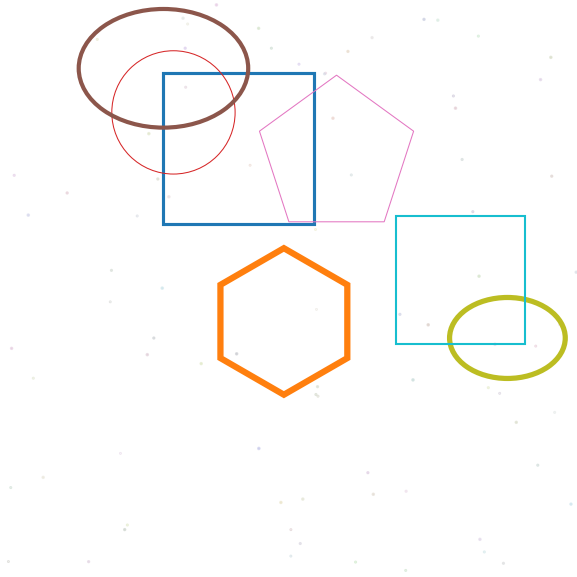[{"shape": "square", "thickness": 1.5, "radius": 0.65, "center": [0.414, 0.742]}, {"shape": "hexagon", "thickness": 3, "radius": 0.63, "center": [0.492, 0.443]}, {"shape": "circle", "thickness": 0.5, "radius": 0.53, "center": [0.3, 0.805]}, {"shape": "oval", "thickness": 2, "radius": 0.73, "center": [0.283, 0.881]}, {"shape": "pentagon", "thickness": 0.5, "radius": 0.7, "center": [0.583, 0.729]}, {"shape": "oval", "thickness": 2.5, "radius": 0.5, "center": [0.879, 0.414]}, {"shape": "square", "thickness": 1, "radius": 0.56, "center": [0.797, 0.515]}]